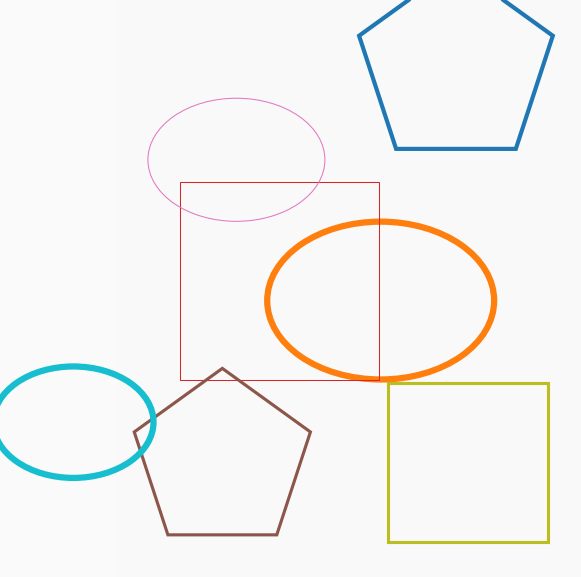[{"shape": "pentagon", "thickness": 2, "radius": 0.88, "center": [0.784, 0.883]}, {"shape": "oval", "thickness": 3, "radius": 0.98, "center": [0.655, 0.479]}, {"shape": "square", "thickness": 0.5, "radius": 0.86, "center": [0.481, 0.513]}, {"shape": "pentagon", "thickness": 1.5, "radius": 0.8, "center": [0.383, 0.202]}, {"shape": "oval", "thickness": 0.5, "radius": 0.76, "center": [0.407, 0.722]}, {"shape": "square", "thickness": 1.5, "radius": 0.69, "center": [0.806, 0.198]}, {"shape": "oval", "thickness": 3, "radius": 0.69, "center": [0.126, 0.268]}]